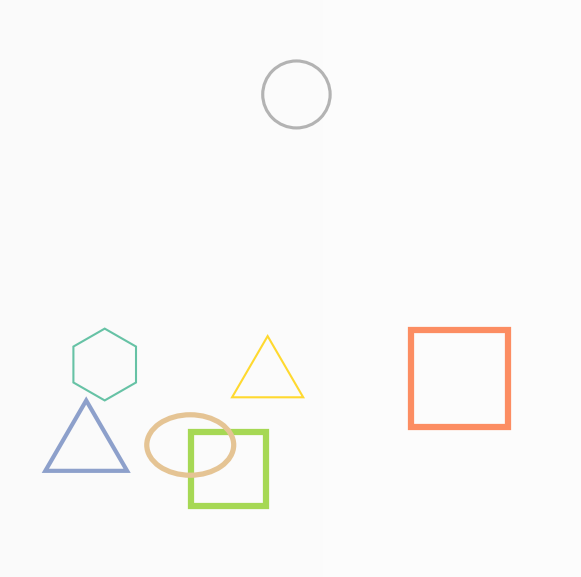[{"shape": "hexagon", "thickness": 1, "radius": 0.31, "center": [0.18, 0.368]}, {"shape": "square", "thickness": 3, "radius": 0.42, "center": [0.79, 0.344]}, {"shape": "triangle", "thickness": 2, "radius": 0.41, "center": [0.148, 0.224]}, {"shape": "square", "thickness": 3, "radius": 0.32, "center": [0.393, 0.187]}, {"shape": "triangle", "thickness": 1, "radius": 0.35, "center": [0.46, 0.347]}, {"shape": "oval", "thickness": 2.5, "radius": 0.37, "center": [0.327, 0.229]}, {"shape": "circle", "thickness": 1.5, "radius": 0.29, "center": [0.51, 0.836]}]